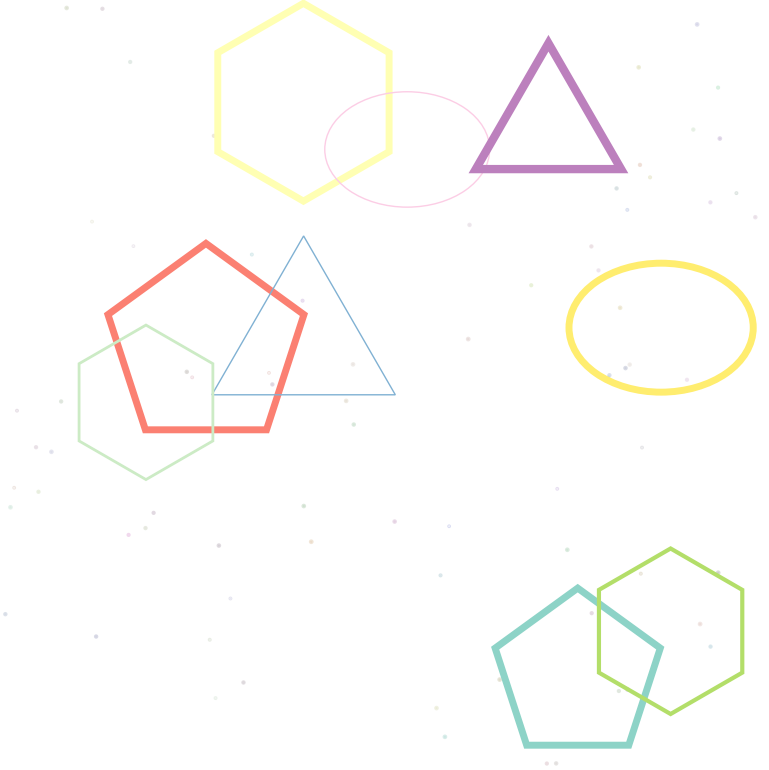[{"shape": "pentagon", "thickness": 2.5, "radius": 0.56, "center": [0.75, 0.123]}, {"shape": "hexagon", "thickness": 2.5, "radius": 0.64, "center": [0.394, 0.867]}, {"shape": "pentagon", "thickness": 2.5, "radius": 0.67, "center": [0.267, 0.55]}, {"shape": "triangle", "thickness": 0.5, "radius": 0.69, "center": [0.394, 0.556]}, {"shape": "hexagon", "thickness": 1.5, "radius": 0.54, "center": [0.871, 0.18]}, {"shape": "oval", "thickness": 0.5, "radius": 0.54, "center": [0.529, 0.806]}, {"shape": "triangle", "thickness": 3, "radius": 0.54, "center": [0.712, 0.835]}, {"shape": "hexagon", "thickness": 1, "radius": 0.5, "center": [0.19, 0.478]}, {"shape": "oval", "thickness": 2.5, "radius": 0.6, "center": [0.859, 0.574]}]